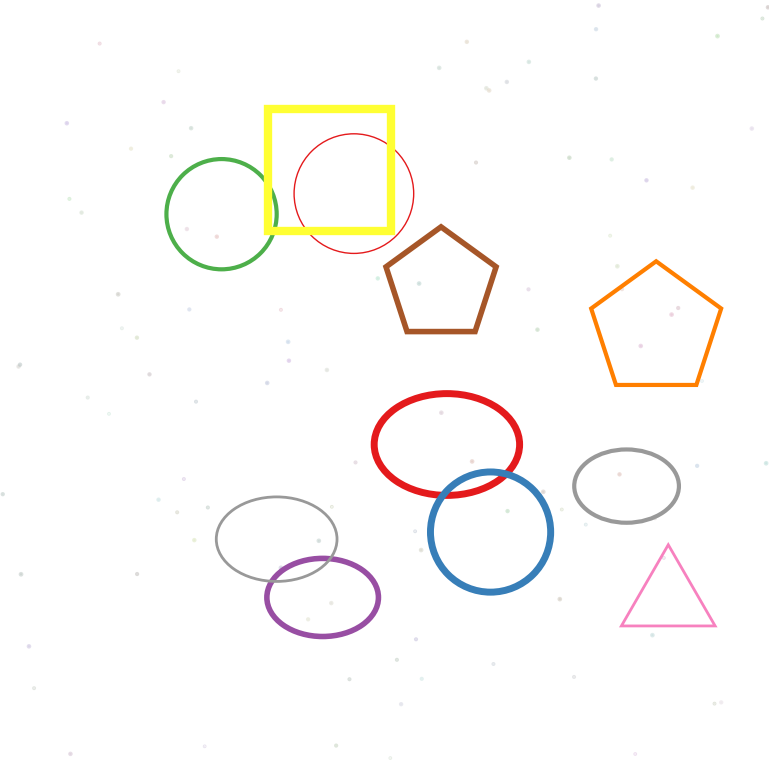[{"shape": "oval", "thickness": 2.5, "radius": 0.47, "center": [0.58, 0.423]}, {"shape": "circle", "thickness": 0.5, "radius": 0.39, "center": [0.46, 0.749]}, {"shape": "circle", "thickness": 2.5, "radius": 0.39, "center": [0.637, 0.309]}, {"shape": "circle", "thickness": 1.5, "radius": 0.36, "center": [0.288, 0.722]}, {"shape": "oval", "thickness": 2, "radius": 0.36, "center": [0.419, 0.224]}, {"shape": "pentagon", "thickness": 1.5, "radius": 0.44, "center": [0.852, 0.572]}, {"shape": "square", "thickness": 3, "radius": 0.4, "center": [0.428, 0.779]}, {"shape": "pentagon", "thickness": 2, "radius": 0.38, "center": [0.573, 0.63]}, {"shape": "triangle", "thickness": 1, "radius": 0.35, "center": [0.868, 0.222]}, {"shape": "oval", "thickness": 1.5, "radius": 0.34, "center": [0.814, 0.369]}, {"shape": "oval", "thickness": 1, "radius": 0.39, "center": [0.359, 0.3]}]